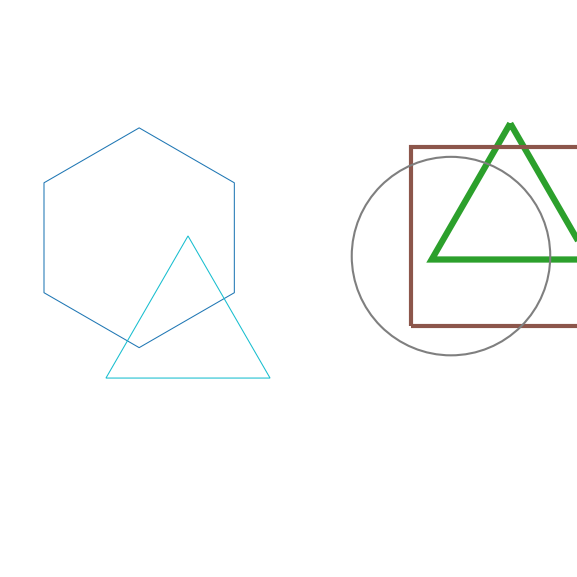[{"shape": "hexagon", "thickness": 0.5, "radius": 0.95, "center": [0.241, 0.587]}, {"shape": "triangle", "thickness": 3, "radius": 0.79, "center": [0.884, 0.628]}, {"shape": "square", "thickness": 2, "radius": 0.78, "center": [0.868, 0.59]}, {"shape": "circle", "thickness": 1, "radius": 0.86, "center": [0.781, 0.556]}, {"shape": "triangle", "thickness": 0.5, "radius": 0.82, "center": [0.326, 0.427]}]